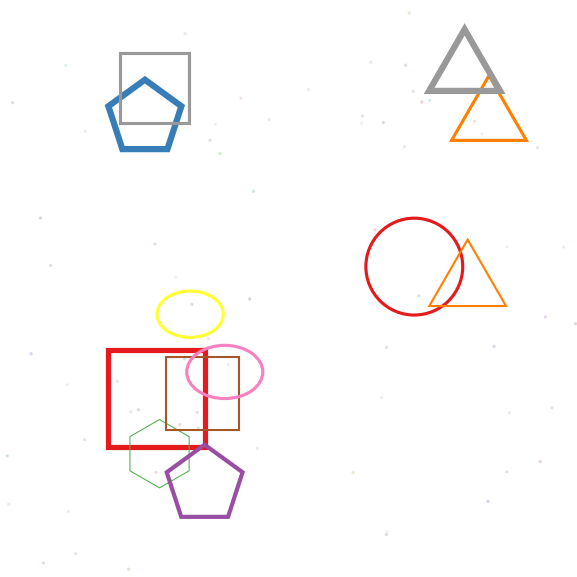[{"shape": "circle", "thickness": 1.5, "radius": 0.42, "center": [0.717, 0.537]}, {"shape": "square", "thickness": 2.5, "radius": 0.42, "center": [0.271, 0.309]}, {"shape": "pentagon", "thickness": 3, "radius": 0.33, "center": [0.251, 0.795]}, {"shape": "hexagon", "thickness": 0.5, "radius": 0.3, "center": [0.276, 0.214]}, {"shape": "pentagon", "thickness": 2, "radius": 0.35, "center": [0.354, 0.16]}, {"shape": "triangle", "thickness": 1, "radius": 0.38, "center": [0.81, 0.508]}, {"shape": "triangle", "thickness": 1.5, "radius": 0.37, "center": [0.847, 0.793]}, {"shape": "oval", "thickness": 1.5, "radius": 0.29, "center": [0.329, 0.455]}, {"shape": "square", "thickness": 1, "radius": 0.32, "center": [0.351, 0.317]}, {"shape": "oval", "thickness": 1.5, "radius": 0.33, "center": [0.389, 0.355]}, {"shape": "square", "thickness": 1.5, "radius": 0.3, "center": [0.268, 0.847]}, {"shape": "triangle", "thickness": 3, "radius": 0.36, "center": [0.805, 0.877]}]